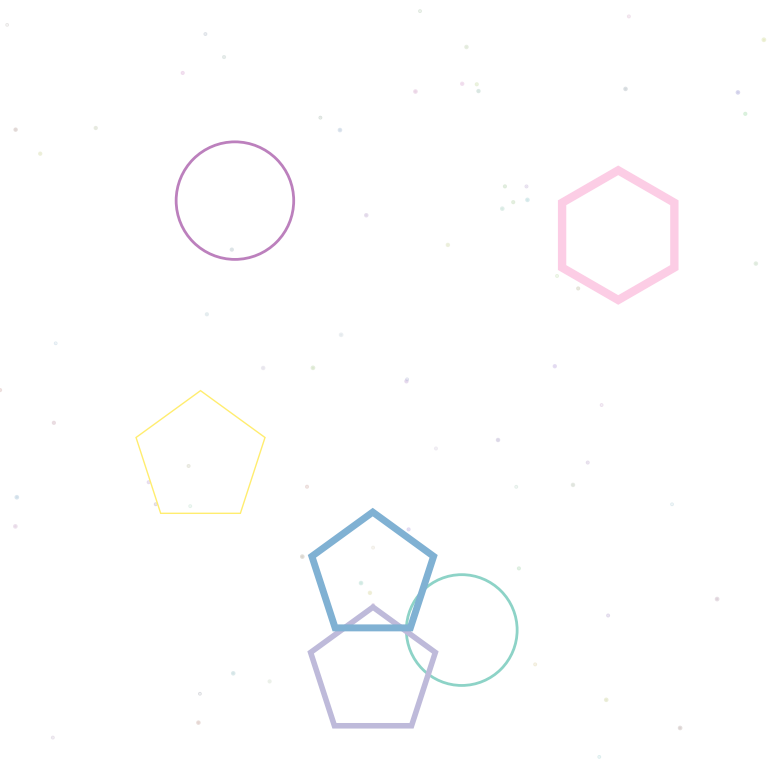[{"shape": "circle", "thickness": 1, "radius": 0.36, "center": [0.6, 0.182]}, {"shape": "pentagon", "thickness": 2, "radius": 0.43, "center": [0.484, 0.126]}, {"shape": "pentagon", "thickness": 2.5, "radius": 0.42, "center": [0.484, 0.252]}, {"shape": "hexagon", "thickness": 3, "radius": 0.42, "center": [0.803, 0.695]}, {"shape": "circle", "thickness": 1, "radius": 0.38, "center": [0.305, 0.739]}, {"shape": "pentagon", "thickness": 0.5, "radius": 0.44, "center": [0.26, 0.405]}]